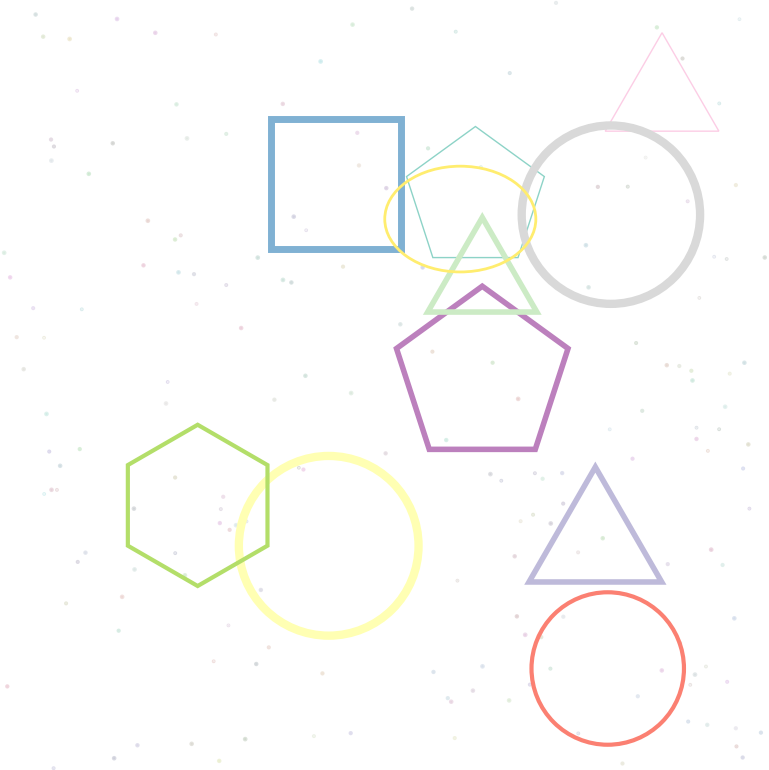[{"shape": "pentagon", "thickness": 0.5, "radius": 0.47, "center": [0.617, 0.742]}, {"shape": "circle", "thickness": 3, "radius": 0.58, "center": [0.427, 0.291]}, {"shape": "triangle", "thickness": 2, "radius": 0.5, "center": [0.773, 0.294]}, {"shape": "circle", "thickness": 1.5, "radius": 0.5, "center": [0.789, 0.132]}, {"shape": "square", "thickness": 2.5, "radius": 0.42, "center": [0.436, 0.761]}, {"shape": "hexagon", "thickness": 1.5, "radius": 0.52, "center": [0.257, 0.344]}, {"shape": "triangle", "thickness": 0.5, "radius": 0.43, "center": [0.86, 0.872]}, {"shape": "circle", "thickness": 3, "radius": 0.58, "center": [0.793, 0.721]}, {"shape": "pentagon", "thickness": 2, "radius": 0.59, "center": [0.626, 0.511]}, {"shape": "triangle", "thickness": 2, "radius": 0.41, "center": [0.626, 0.636]}, {"shape": "oval", "thickness": 1, "radius": 0.49, "center": [0.598, 0.715]}]